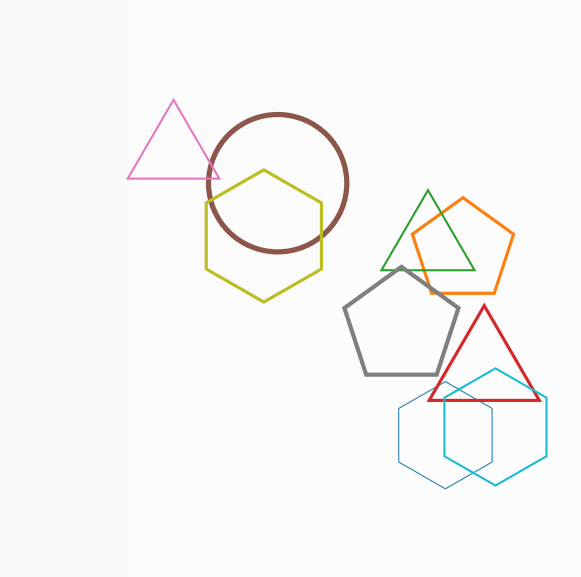[{"shape": "hexagon", "thickness": 0.5, "radius": 0.46, "center": [0.766, 0.245]}, {"shape": "pentagon", "thickness": 1.5, "radius": 0.46, "center": [0.797, 0.565]}, {"shape": "triangle", "thickness": 1, "radius": 0.46, "center": [0.736, 0.577]}, {"shape": "triangle", "thickness": 1.5, "radius": 0.55, "center": [0.833, 0.361]}, {"shape": "circle", "thickness": 2.5, "radius": 0.59, "center": [0.478, 0.682]}, {"shape": "triangle", "thickness": 1, "radius": 0.45, "center": [0.299, 0.735]}, {"shape": "pentagon", "thickness": 2, "radius": 0.52, "center": [0.691, 0.434]}, {"shape": "hexagon", "thickness": 1.5, "radius": 0.57, "center": [0.454, 0.591]}, {"shape": "hexagon", "thickness": 1, "radius": 0.51, "center": [0.852, 0.26]}]